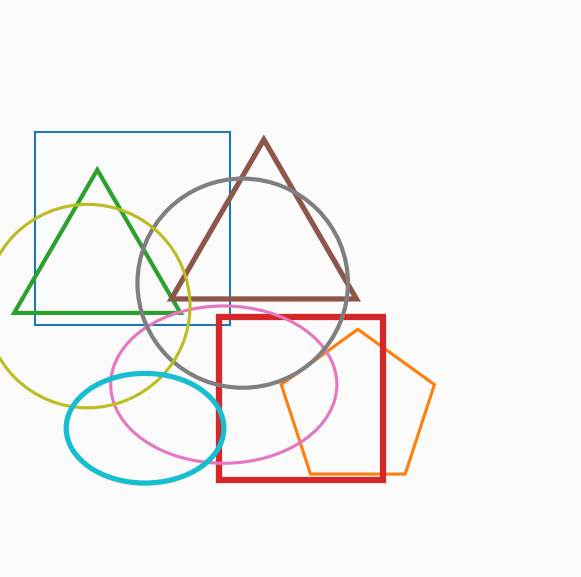[{"shape": "square", "thickness": 1, "radius": 0.84, "center": [0.228, 0.603]}, {"shape": "pentagon", "thickness": 1.5, "radius": 0.69, "center": [0.616, 0.29]}, {"shape": "triangle", "thickness": 2, "radius": 0.83, "center": [0.167, 0.54]}, {"shape": "square", "thickness": 3, "radius": 0.71, "center": [0.518, 0.308]}, {"shape": "triangle", "thickness": 2.5, "radius": 0.92, "center": [0.454, 0.573]}, {"shape": "oval", "thickness": 1.5, "radius": 0.97, "center": [0.385, 0.333]}, {"shape": "circle", "thickness": 2, "radius": 0.91, "center": [0.418, 0.509]}, {"shape": "circle", "thickness": 1.5, "radius": 0.88, "center": [0.151, 0.469]}, {"shape": "oval", "thickness": 2.5, "radius": 0.68, "center": [0.25, 0.258]}]